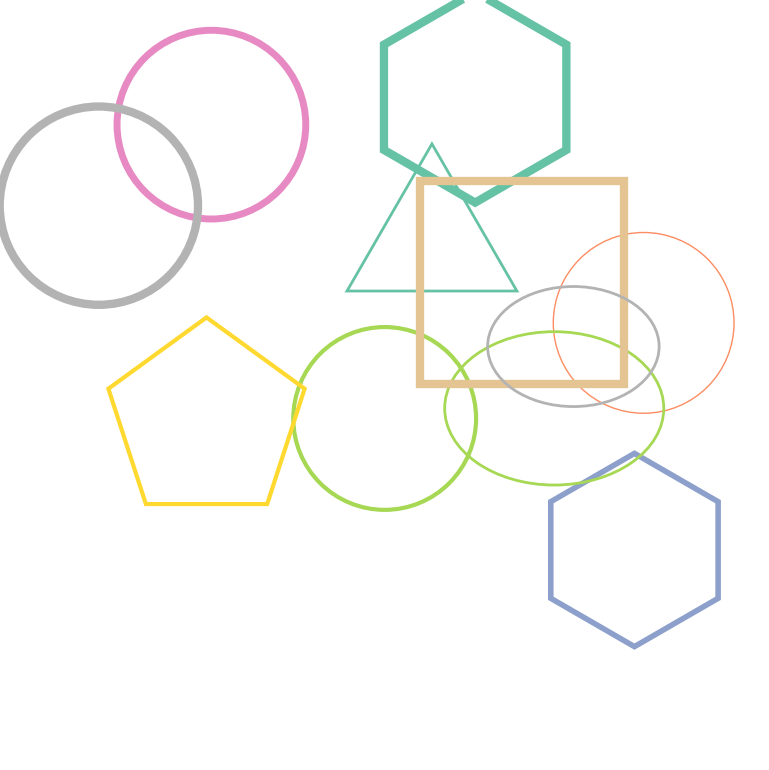[{"shape": "triangle", "thickness": 1, "radius": 0.64, "center": [0.561, 0.686]}, {"shape": "hexagon", "thickness": 3, "radius": 0.68, "center": [0.617, 0.874]}, {"shape": "circle", "thickness": 0.5, "radius": 0.59, "center": [0.836, 0.581]}, {"shape": "hexagon", "thickness": 2, "radius": 0.63, "center": [0.824, 0.286]}, {"shape": "circle", "thickness": 2.5, "radius": 0.61, "center": [0.275, 0.838]}, {"shape": "circle", "thickness": 1.5, "radius": 0.59, "center": [0.5, 0.457]}, {"shape": "oval", "thickness": 1, "radius": 0.71, "center": [0.72, 0.47]}, {"shape": "pentagon", "thickness": 1.5, "radius": 0.67, "center": [0.268, 0.454]}, {"shape": "square", "thickness": 3, "radius": 0.66, "center": [0.678, 0.633]}, {"shape": "circle", "thickness": 3, "radius": 0.64, "center": [0.128, 0.733]}, {"shape": "oval", "thickness": 1, "radius": 0.56, "center": [0.745, 0.55]}]